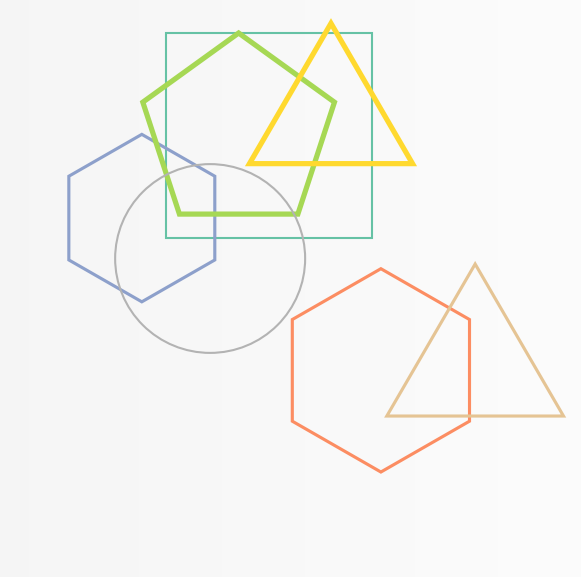[{"shape": "square", "thickness": 1, "radius": 0.89, "center": [0.463, 0.765]}, {"shape": "hexagon", "thickness": 1.5, "radius": 0.88, "center": [0.655, 0.358]}, {"shape": "hexagon", "thickness": 1.5, "radius": 0.72, "center": [0.244, 0.621]}, {"shape": "pentagon", "thickness": 2.5, "radius": 0.87, "center": [0.411, 0.769]}, {"shape": "triangle", "thickness": 2.5, "radius": 0.81, "center": [0.569, 0.797]}, {"shape": "triangle", "thickness": 1.5, "radius": 0.88, "center": [0.817, 0.366]}, {"shape": "circle", "thickness": 1, "radius": 0.82, "center": [0.362, 0.552]}]